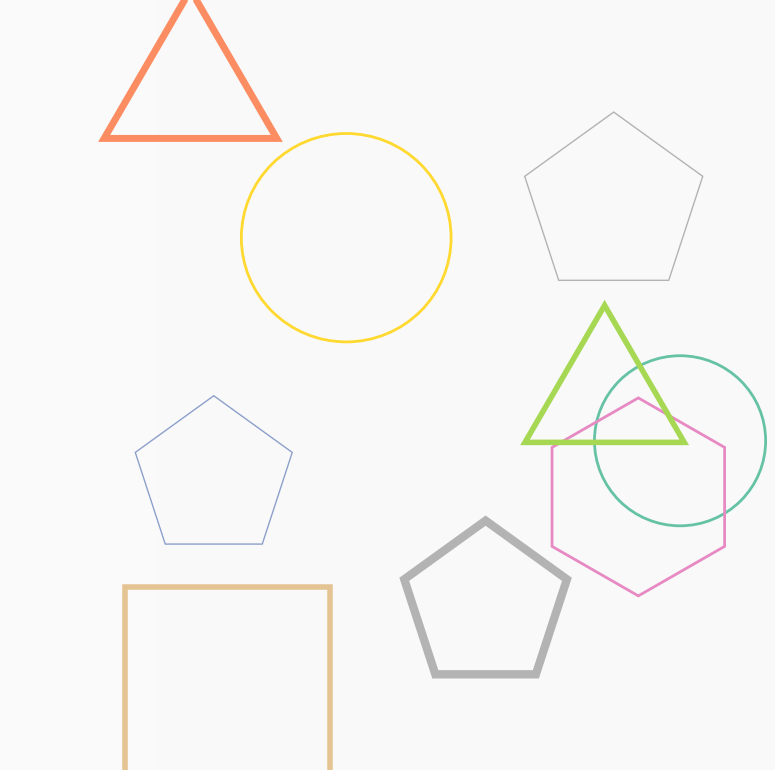[{"shape": "circle", "thickness": 1, "radius": 0.55, "center": [0.877, 0.428]}, {"shape": "triangle", "thickness": 2.5, "radius": 0.64, "center": [0.246, 0.885]}, {"shape": "pentagon", "thickness": 0.5, "radius": 0.53, "center": [0.276, 0.38]}, {"shape": "hexagon", "thickness": 1, "radius": 0.64, "center": [0.824, 0.355]}, {"shape": "triangle", "thickness": 2, "radius": 0.59, "center": [0.78, 0.485]}, {"shape": "circle", "thickness": 1, "radius": 0.68, "center": [0.447, 0.691]}, {"shape": "square", "thickness": 2, "radius": 0.66, "center": [0.294, 0.106]}, {"shape": "pentagon", "thickness": 3, "radius": 0.55, "center": [0.627, 0.214]}, {"shape": "pentagon", "thickness": 0.5, "radius": 0.6, "center": [0.792, 0.734]}]